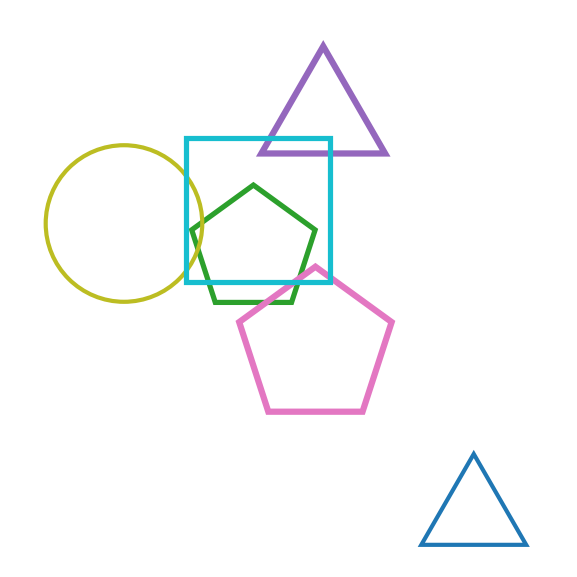[{"shape": "triangle", "thickness": 2, "radius": 0.52, "center": [0.82, 0.108]}, {"shape": "pentagon", "thickness": 2.5, "radius": 0.56, "center": [0.439, 0.566]}, {"shape": "triangle", "thickness": 3, "radius": 0.62, "center": [0.56, 0.795]}, {"shape": "pentagon", "thickness": 3, "radius": 0.69, "center": [0.546, 0.399]}, {"shape": "circle", "thickness": 2, "radius": 0.68, "center": [0.215, 0.612]}, {"shape": "square", "thickness": 2.5, "radius": 0.62, "center": [0.446, 0.635]}]